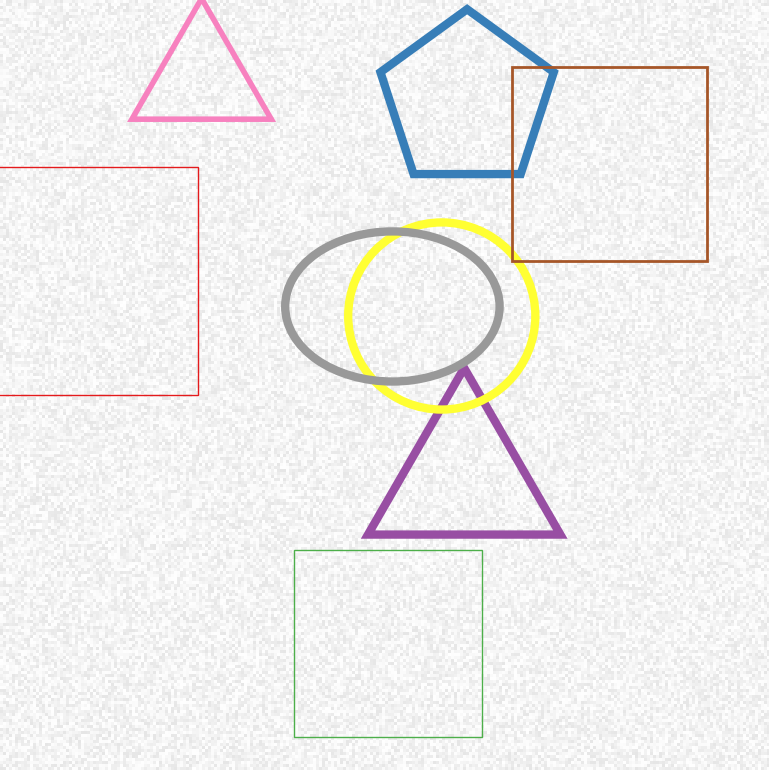[{"shape": "square", "thickness": 0.5, "radius": 0.74, "center": [0.11, 0.635]}, {"shape": "pentagon", "thickness": 3, "radius": 0.59, "center": [0.607, 0.87]}, {"shape": "square", "thickness": 0.5, "radius": 0.61, "center": [0.504, 0.164]}, {"shape": "triangle", "thickness": 3, "radius": 0.72, "center": [0.603, 0.378]}, {"shape": "circle", "thickness": 3, "radius": 0.61, "center": [0.574, 0.59]}, {"shape": "square", "thickness": 1, "radius": 0.63, "center": [0.792, 0.787]}, {"shape": "triangle", "thickness": 2, "radius": 0.52, "center": [0.262, 0.897]}, {"shape": "oval", "thickness": 3, "radius": 0.7, "center": [0.51, 0.602]}]